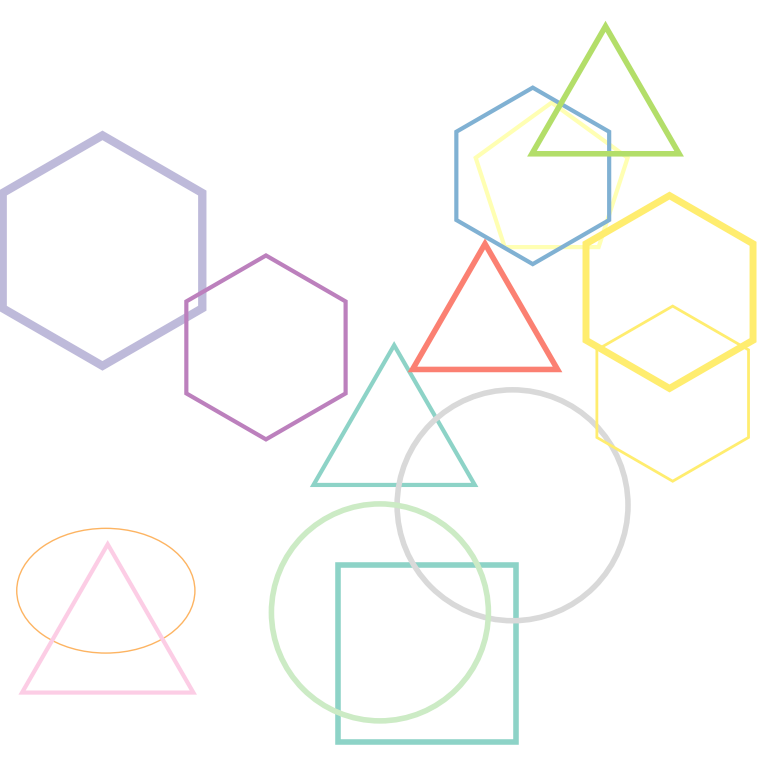[{"shape": "square", "thickness": 2, "radius": 0.58, "center": [0.554, 0.151]}, {"shape": "triangle", "thickness": 1.5, "radius": 0.6, "center": [0.512, 0.431]}, {"shape": "pentagon", "thickness": 1.5, "radius": 0.52, "center": [0.716, 0.763]}, {"shape": "hexagon", "thickness": 3, "radius": 0.75, "center": [0.133, 0.675]}, {"shape": "triangle", "thickness": 2, "radius": 0.54, "center": [0.63, 0.575]}, {"shape": "hexagon", "thickness": 1.5, "radius": 0.57, "center": [0.692, 0.772]}, {"shape": "oval", "thickness": 0.5, "radius": 0.58, "center": [0.137, 0.233]}, {"shape": "triangle", "thickness": 2, "radius": 0.55, "center": [0.786, 0.855]}, {"shape": "triangle", "thickness": 1.5, "radius": 0.64, "center": [0.14, 0.165]}, {"shape": "circle", "thickness": 2, "radius": 0.75, "center": [0.666, 0.344]}, {"shape": "hexagon", "thickness": 1.5, "radius": 0.6, "center": [0.345, 0.549]}, {"shape": "circle", "thickness": 2, "radius": 0.7, "center": [0.493, 0.205]}, {"shape": "hexagon", "thickness": 2.5, "radius": 0.63, "center": [0.87, 0.621]}, {"shape": "hexagon", "thickness": 1, "radius": 0.57, "center": [0.874, 0.489]}]